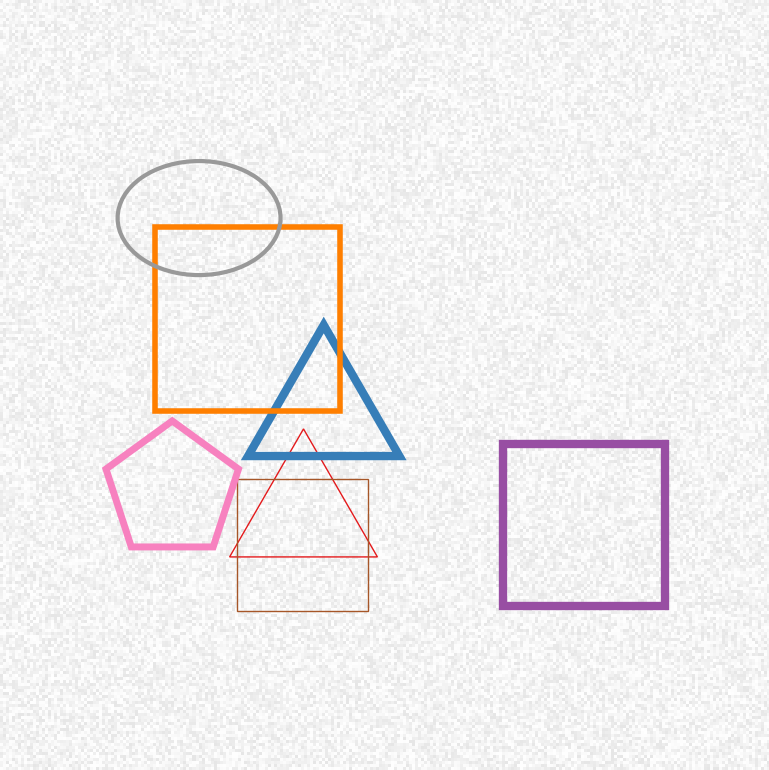[{"shape": "triangle", "thickness": 0.5, "radius": 0.55, "center": [0.394, 0.332]}, {"shape": "triangle", "thickness": 3, "radius": 0.57, "center": [0.42, 0.464]}, {"shape": "square", "thickness": 3, "radius": 0.52, "center": [0.758, 0.318]}, {"shape": "square", "thickness": 2, "radius": 0.6, "center": [0.321, 0.585]}, {"shape": "square", "thickness": 0.5, "radius": 0.43, "center": [0.393, 0.293]}, {"shape": "pentagon", "thickness": 2.5, "radius": 0.45, "center": [0.224, 0.363]}, {"shape": "oval", "thickness": 1.5, "radius": 0.53, "center": [0.259, 0.717]}]